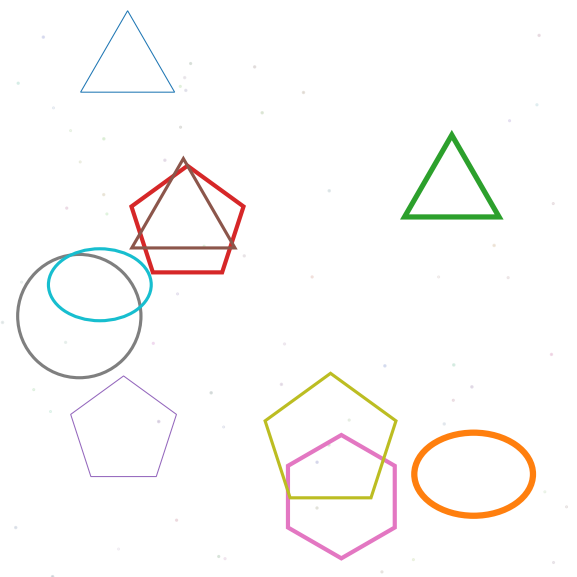[{"shape": "triangle", "thickness": 0.5, "radius": 0.47, "center": [0.221, 0.887]}, {"shape": "oval", "thickness": 3, "radius": 0.51, "center": [0.82, 0.178]}, {"shape": "triangle", "thickness": 2.5, "radius": 0.47, "center": [0.782, 0.671]}, {"shape": "pentagon", "thickness": 2, "radius": 0.51, "center": [0.325, 0.61]}, {"shape": "pentagon", "thickness": 0.5, "radius": 0.48, "center": [0.214, 0.252]}, {"shape": "triangle", "thickness": 1.5, "radius": 0.52, "center": [0.318, 0.621]}, {"shape": "hexagon", "thickness": 2, "radius": 0.53, "center": [0.591, 0.139]}, {"shape": "circle", "thickness": 1.5, "radius": 0.53, "center": [0.137, 0.452]}, {"shape": "pentagon", "thickness": 1.5, "radius": 0.6, "center": [0.572, 0.234]}, {"shape": "oval", "thickness": 1.5, "radius": 0.45, "center": [0.173, 0.506]}]